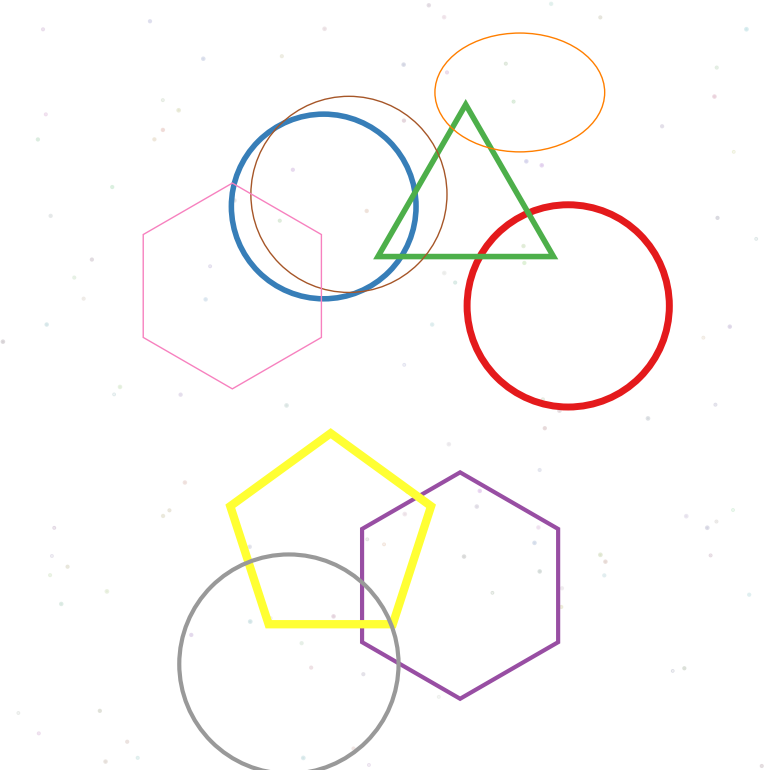[{"shape": "circle", "thickness": 2.5, "radius": 0.66, "center": [0.738, 0.603]}, {"shape": "circle", "thickness": 2, "radius": 0.6, "center": [0.42, 0.732]}, {"shape": "triangle", "thickness": 2, "radius": 0.66, "center": [0.605, 0.733]}, {"shape": "hexagon", "thickness": 1.5, "radius": 0.74, "center": [0.598, 0.24]}, {"shape": "oval", "thickness": 0.5, "radius": 0.55, "center": [0.675, 0.88]}, {"shape": "pentagon", "thickness": 3, "radius": 0.69, "center": [0.429, 0.3]}, {"shape": "circle", "thickness": 0.5, "radius": 0.64, "center": [0.453, 0.748]}, {"shape": "hexagon", "thickness": 0.5, "radius": 0.67, "center": [0.302, 0.629]}, {"shape": "circle", "thickness": 1.5, "radius": 0.71, "center": [0.375, 0.138]}]